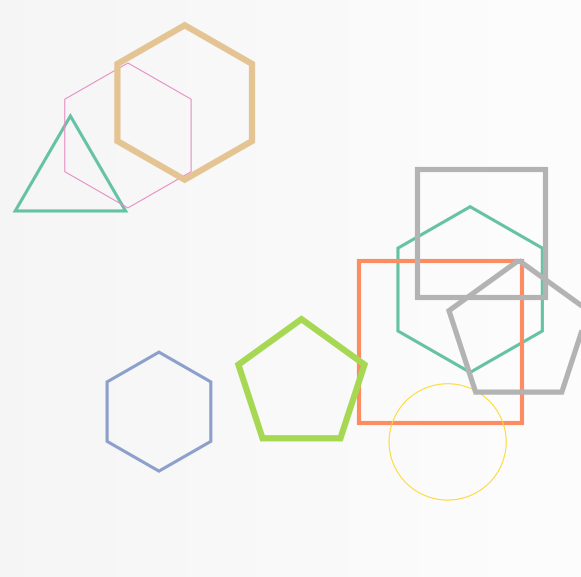[{"shape": "triangle", "thickness": 1.5, "radius": 0.55, "center": [0.121, 0.689]}, {"shape": "hexagon", "thickness": 1.5, "radius": 0.72, "center": [0.809, 0.498]}, {"shape": "square", "thickness": 2, "radius": 0.7, "center": [0.757, 0.407]}, {"shape": "hexagon", "thickness": 1.5, "radius": 0.52, "center": [0.273, 0.286]}, {"shape": "hexagon", "thickness": 0.5, "radius": 0.63, "center": [0.22, 0.765]}, {"shape": "pentagon", "thickness": 3, "radius": 0.57, "center": [0.519, 0.332]}, {"shape": "circle", "thickness": 0.5, "radius": 0.5, "center": [0.77, 0.234]}, {"shape": "hexagon", "thickness": 3, "radius": 0.67, "center": [0.318, 0.822]}, {"shape": "square", "thickness": 2.5, "radius": 0.55, "center": [0.827, 0.595]}, {"shape": "pentagon", "thickness": 2.5, "radius": 0.63, "center": [0.892, 0.422]}]